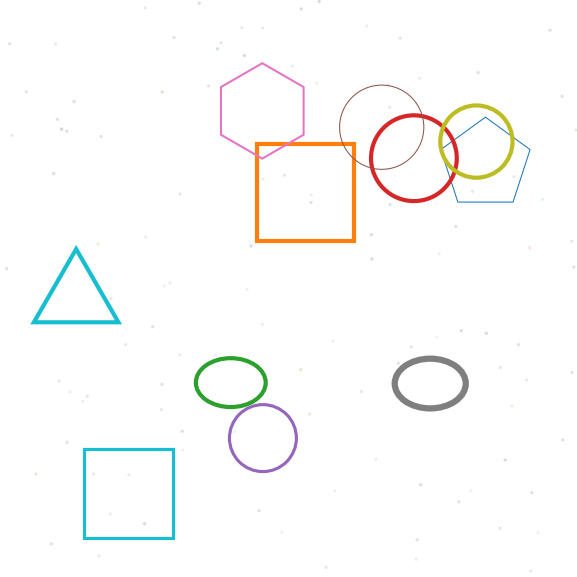[{"shape": "pentagon", "thickness": 0.5, "radius": 0.41, "center": [0.841, 0.715]}, {"shape": "square", "thickness": 2, "radius": 0.42, "center": [0.529, 0.666]}, {"shape": "oval", "thickness": 2, "radius": 0.3, "center": [0.4, 0.337]}, {"shape": "circle", "thickness": 2, "radius": 0.37, "center": [0.717, 0.725]}, {"shape": "circle", "thickness": 1.5, "radius": 0.29, "center": [0.455, 0.24]}, {"shape": "circle", "thickness": 0.5, "radius": 0.36, "center": [0.661, 0.779]}, {"shape": "hexagon", "thickness": 1, "radius": 0.41, "center": [0.454, 0.807]}, {"shape": "oval", "thickness": 3, "radius": 0.31, "center": [0.745, 0.335]}, {"shape": "circle", "thickness": 2, "radius": 0.31, "center": [0.825, 0.754]}, {"shape": "square", "thickness": 1.5, "radius": 0.39, "center": [0.222, 0.144]}, {"shape": "triangle", "thickness": 2, "radius": 0.42, "center": [0.132, 0.483]}]